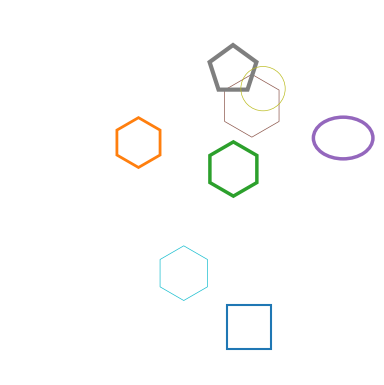[{"shape": "square", "thickness": 1.5, "radius": 0.29, "center": [0.647, 0.15]}, {"shape": "hexagon", "thickness": 2, "radius": 0.32, "center": [0.36, 0.63]}, {"shape": "hexagon", "thickness": 2.5, "radius": 0.35, "center": [0.606, 0.561]}, {"shape": "oval", "thickness": 2.5, "radius": 0.39, "center": [0.891, 0.642]}, {"shape": "hexagon", "thickness": 0.5, "radius": 0.41, "center": [0.654, 0.725]}, {"shape": "pentagon", "thickness": 3, "radius": 0.32, "center": [0.605, 0.819]}, {"shape": "circle", "thickness": 0.5, "radius": 0.29, "center": [0.683, 0.77]}, {"shape": "hexagon", "thickness": 0.5, "radius": 0.36, "center": [0.477, 0.29]}]